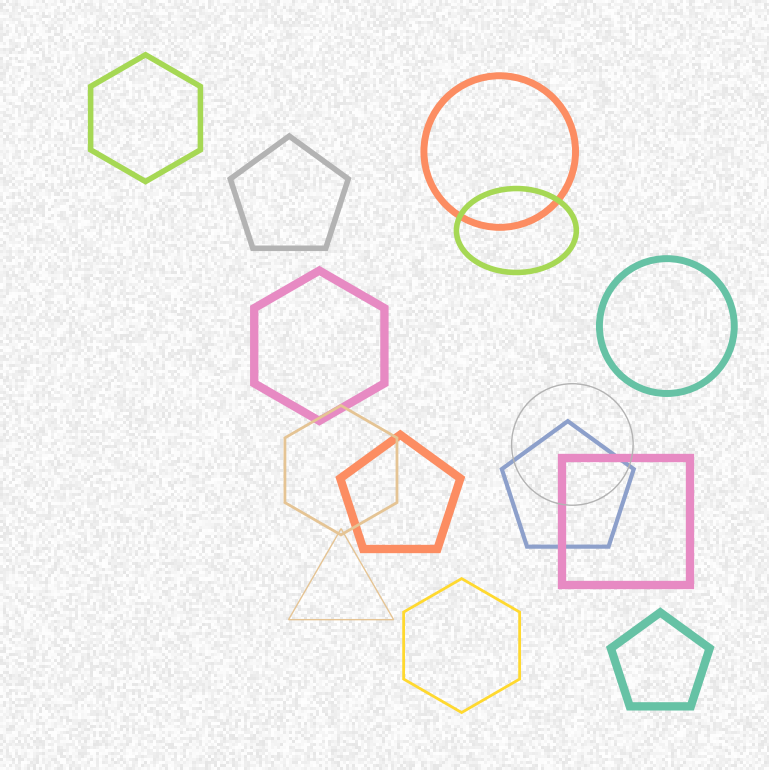[{"shape": "circle", "thickness": 2.5, "radius": 0.44, "center": [0.866, 0.577]}, {"shape": "pentagon", "thickness": 3, "radius": 0.34, "center": [0.857, 0.137]}, {"shape": "pentagon", "thickness": 3, "radius": 0.41, "center": [0.52, 0.353]}, {"shape": "circle", "thickness": 2.5, "radius": 0.49, "center": [0.649, 0.803]}, {"shape": "pentagon", "thickness": 1.5, "radius": 0.45, "center": [0.737, 0.363]}, {"shape": "square", "thickness": 3, "radius": 0.41, "center": [0.813, 0.323]}, {"shape": "hexagon", "thickness": 3, "radius": 0.49, "center": [0.415, 0.551]}, {"shape": "oval", "thickness": 2, "radius": 0.39, "center": [0.671, 0.701]}, {"shape": "hexagon", "thickness": 2, "radius": 0.41, "center": [0.189, 0.847]}, {"shape": "hexagon", "thickness": 1, "radius": 0.43, "center": [0.6, 0.162]}, {"shape": "triangle", "thickness": 0.5, "radius": 0.39, "center": [0.443, 0.235]}, {"shape": "hexagon", "thickness": 1, "radius": 0.42, "center": [0.443, 0.389]}, {"shape": "pentagon", "thickness": 2, "radius": 0.4, "center": [0.376, 0.743]}, {"shape": "circle", "thickness": 0.5, "radius": 0.39, "center": [0.743, 0.423]}]